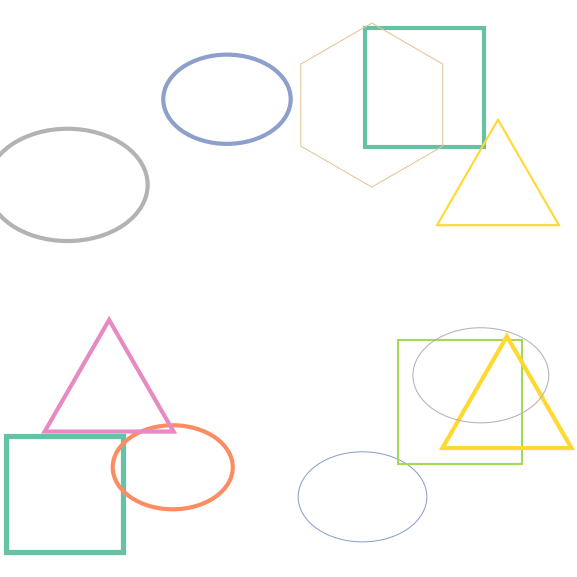[{"shape": "square", "thickness": 2.5, "radius": 0.5, "center": [0.112, 0.144]}, {"shape": "square", "thickness": 2, "radius": 0.52, "center": [0.736, 0.848]}, {"shape": "oval", "thickness": 2, "radius": 0.52, "center": [0.299, 0.19]}, {"shape": "oval", "thickness": 0.5, "radius": 0.56, "center": [0.628, 0.139]}, {"shape": "oval", "thickness": 2, "radius": 0.55, "center": [0.393, 0.827]}, {"shape": "triangle", "thickness": 2, "radius": 0.64, "center": [0.189, 0.316]}, {"shape": "square", "thickness": 1, "radius": 0.54, "center": [0.797, 0.303]}, {"shape": "triangle", "thickness": 1, "radius": 0.61, "center": [0.862, 0.67]}, {"shape": "triangle", "thickness": 2, "radius": 0.64, "center": [0.878, 0.288]}, {"shape": "hexagon", "thickness": 0.5, "radius": 0.71, "center": [0.644, 0.817]}, {"shape": "oval", "thickness": 0.5, "radius": 0.59, "center": [0.833, 0.349]}, {"shape": "oval", "thickness": 2, "radius": 0.69, "center": [0.117, 0.679]}]